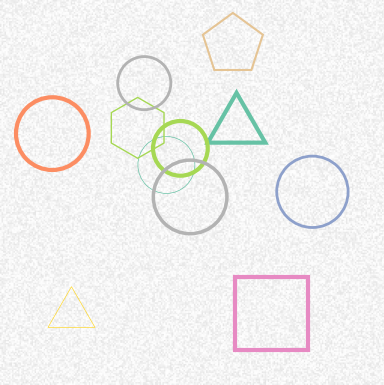[{"shape": "circle", "thickness": 0.5, "radius": 0.37, "center": [0.432, 0.572]}, {"shape": "triangle", "thickness": 3, "radius": 0.43, "center": [0.614, 0.673]}, {"shape": "circle", "thickness": 3, "radius": 0.47, "center": [0.136, 0.653]}, {"shape": "circle", "thickness": 2, "radius": 0.46, "center": [0.811, 0.502]}, {"shape": "square", "thickness": 3, "radius": 0.47, "center": [0.705, 0.186]}, {"shape": "circle", "thickness": 3, "radius": 0.36, "center": [0.469, 0.615]}, {"shape": "hexagon", "thickness": 1, "radius": 0.4, "center": [0.358, 0.668]}, {"shape": "triangle", "thickness": 0.5, "radius": 0.35, "center": [0.186, 0.185]}, {"shape": "pentagon", "thickness": 1.5, "radius": 0.41, "center": [0.605, 0.885]}, {"shape": "circle", "thickness": 2.5, "radius": 0.48, "center": [0.494, 0.489]}, {"shape": "circle", "thickness": 2, "radius": 0.35, "center": [0.375, 0.784]}]